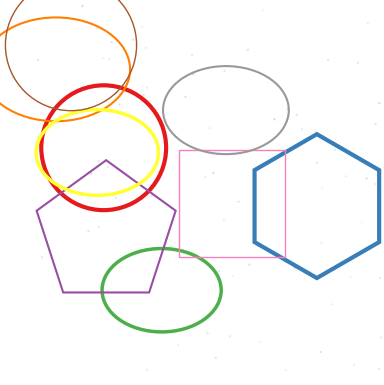[{"shape": "circle", "thickness": 3, "radius": 0.81, "center": [0.269, 0.616]}, {"shape": "hexagon", "thickness": 3, "radius": 0.93, "center": [0.823, 0.465]}, {"shape": "oval", "thickness": 2.5, "radius": 0.77, "center": [0.42, 0.246]}, {"shape": "pentagon", "thickness": 1.5, "radius": 0.95, "center": [0.276, 0.394]}, {"shape": "oval", "thickness": 1.5, "radius": 0.96, "center": [0.145, 0.82]}, {"shape": "oval", "thickness": 2.5, "radius": 0.79, "center": [0.253, 0.604]}, {"shape": "circle", "thickness": 1, "radius": 0.85, "center": [0.184, 0.883]}, {"shape": "square", "thickness": 1, "radius": 0.69, "center": [0.602, 0.471]}, {"shape": "oval", "thickness": 1.5, "radius": 0.82, "center": [0.587, 0.714]}]